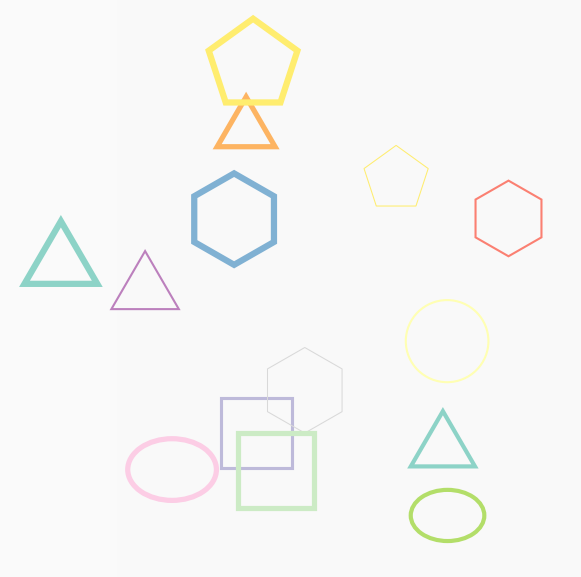[{"shape": "triangle", "thickness": 3, "radius": 0.36, "center": [0.105, 0.544]}, {"shape": "triangle", "thickness": 2, "radius": 0.32, "center": [0.762, 0.223]}, {"shape": "circle", "thickness": 1, "radius": 0.36, "center": [0.769, 0.408]}, {"shape": "square", "thickness": 1.5, "radius": 0.31, "center": [0.441, 0.249]}, {"shape": "hexagon", "thickness": 1, "radius": 0.33, "center": [0.875, 0.621]}, {"shape": "hexagon", "thickness": 3, "radius": 0.4, "center": [0.403, 0.62]}, {"shape": "triangle", "thickness": 2.5, "radius": 0.29, "center": [0.423, 0.774]}, {"shape": "oval", "thickness": 2, "radius": 0.32, "center": [0.77, 0.107]}, {"shape": "oval", "thickness": 2.5, "radius": 0.38, "center": [0.296, 0.186]}, {"shape": "hexagon", "thickness": 0.5, "radius": 0.37, "center": [0.524, 0.323]}, {"shape": "triangle", "thickness": 1, "radius": 0.34, "center": [0.25, 0.497]}, {"shape": "square", "thickness": 2.5, "radius": 0.33, "center": [0.475, 0.185]}, {"shape": "pentagon", "thickness": 0.5, "radius": 0.29, "center": [0.681, 0.689]}, {"shape": "pentagon", "thickness": 3, "radius": 0.4, "center": [0.435, 0.887]}]